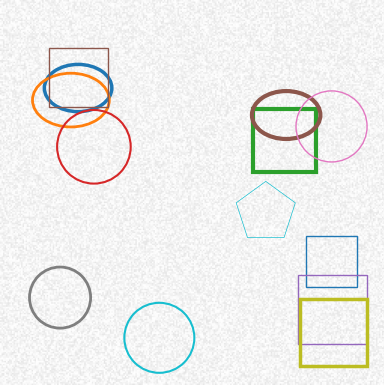[{"shape": "oval", "thickness": 2.5, "radius": 0.44, "center": [0.203, 0.771]}, {"shape": "square", "thickness": 1, "radius": 0.33, "center": [0.862, 0.321]}, {"shape": "oval", "thickness": 2, "radius": 0.5, "center": [0.184, 0.74]}, {"shape": "square", "thickness": 3, "radius": 0.41, "center": [0.739, 0.636]}, {"shape": "circle", "thickness": 1.5, "radius": 0.48, "center": [0.244, 0.619]}, {"shape": "square", "thickness": 1, "radius": 0.45, "center": [0.865, 0.196]}, {"shape": "square", "thickness": 1, "radius": 0.38, "center": [0.205, 0.799]}, {"shape": "oval", "thickness": 3, "radius": 0.44, "center": [0.743, 0.701]}, {"shape": "circle", "thickness": 1, "radius": 0.46, "center": [0.861, 0.672]}, {"shape": "circle", "thickness": 2, "radius": 0.4, "center": [0.156, 0.227]}, {"shape": "square", "thickness": 2.5, "radius": 0.43, "center": [0.866, 0.135]}, {"shape": "pentagon", "thickness": 0.5, "radius": 0.4, "center": [0.69, 0.448]}, {"shape": "circle", "thickness": 1.5, "radius": 0.45, "center": [0.414, 0.123]}]